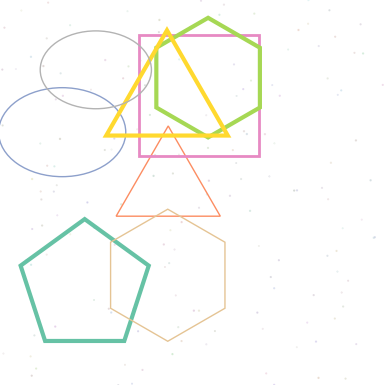[{"shape": "pentagon", "thickness": 3, "radius": 0.87, "center": [0.22, 0.256]}, {"shape": "triangle", "thickness": 1, "radius": 0.78, "center": [0.437, 0.517]}, {"shape": "oval", "thickness": 1, "radius": 0.83, "center": [0.162, 0.657]}, {"shape": "square", "thickness": 2, "radius": 0.78, "center": [0.517, 0.752]}, {"shape": "hexagon", "thickness": 3, "radius": 0.78, "center": [0.541, 0.798]}, {"shape": "triangle", "thickness": 3, "radius": 0.91, "center": [0.434, 0.739]}, {"shape": "hexagon", "thickness": 1, "radius": 0.86, "center": [0.436, 0.285]}, {"shape": "oval", "thickness": 1, "radius": 0.72, "center": [0.249, 0.819]}]